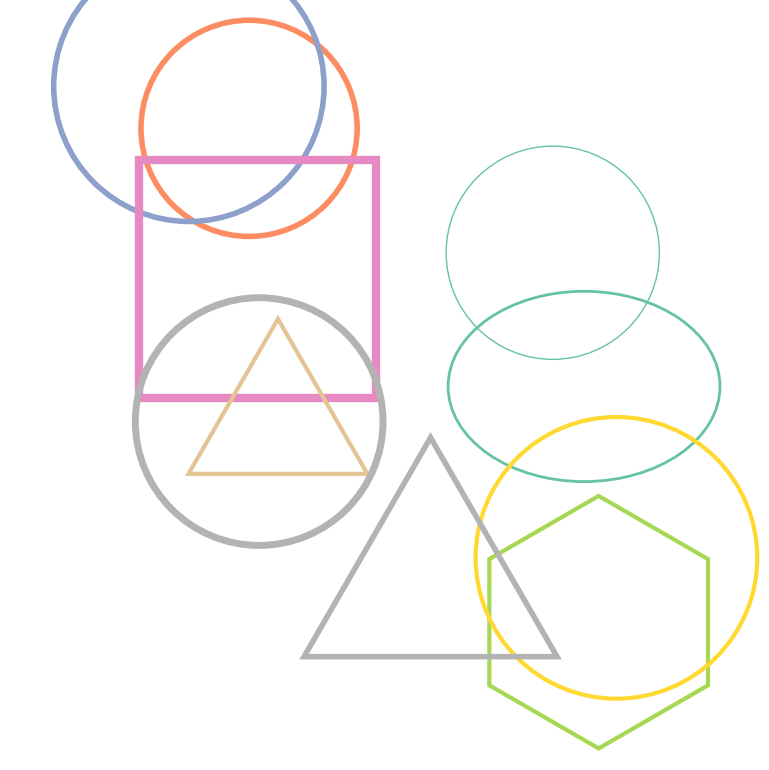[{"shape": "circle", "thickness": 0.5, "radius": 0.69, "center": [0.718, 0.672]}, {"shape": "oval", "thickness": 1, "radius": 0.88, "center": [0.758, 0.498]}, {"shape": "circle", "thickness": 2, "radius": 0.7, "center": [0.323, 0.833]}, {"shape": "circle", "thickness": 2, "radius": 0.88, "center": [0.245, 0.888]}, {"shape": "square", "thickness": 3, "radius": 0.77, "center": [0.334, 0.638]}, {"shape": "hexagon", "thickness": 1.5, "radius": 0.82, "center": [0.777, 0.192]}, {"shape": "circle", "thickness": 1.5, "radius": 0.91, "center": [0.801, 0.276]}, {"shape": "triangle", "thickness": 1.5, "radius": 0.67, "center": [0.361, 0.452]}, {"shape": "circle", "thickness": 2.5, "radius": 0.8, "center": [0.337, 0.453]}, {"shape": "triangle", "thickness": 2, "radius": 0.95, "center": [0.559, 0.242]}]